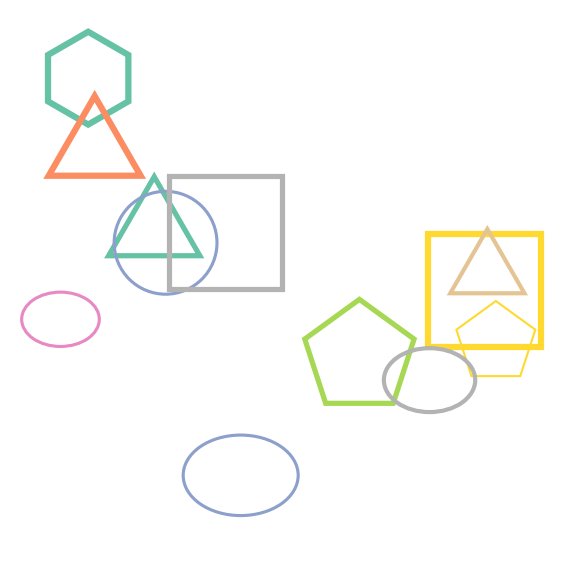[{"shape": "hexagon", "thickness": 3, "radius": 0.4, "center": [0.153, 0.864]}, {"shape": "triangle", "thickness": 2.5, "radius": 0.46, "center": [0.267, 0.602]}, {"shape": "triangle", "thickness": 3, "radius": 0.46, "center": [0.164, 0.741]}, {"shape": "oval", "thickness": 1.5, "radius": 0.5, "center": [0.417, 0.176]}, {"shape": "circle", "thickness": 1.5, "radius": 0.45, "center": [0.287, 0.579]}, {"shape": "oval", "thickness": 1.5, "radius": 0.34, "center": [0.105, 0.446]}, {"shape": "pentagon", "thickness": 2.5, "radius": 0.5, "center": [0.622, 0.381]}, {"shape": "pentagon", "thickness": 1, "radius": 0.36, "center": [0.859, 0.406]}, {"shape": "square", "thickness": 3, "radius": 0.49, "center": [0.839, 0.496]}, {"shape": "triangle", "thickness": 2, "radius": 0.37, "center": [0.844, 0.528]}, {"shape": "oval", "thickness": 2, "radius": 0.4, "center": [0.744, 0.341]}, {"shape": "square", "thickness": 2.5, "radius": 0.49, "center": [0.391, 0.597]}]